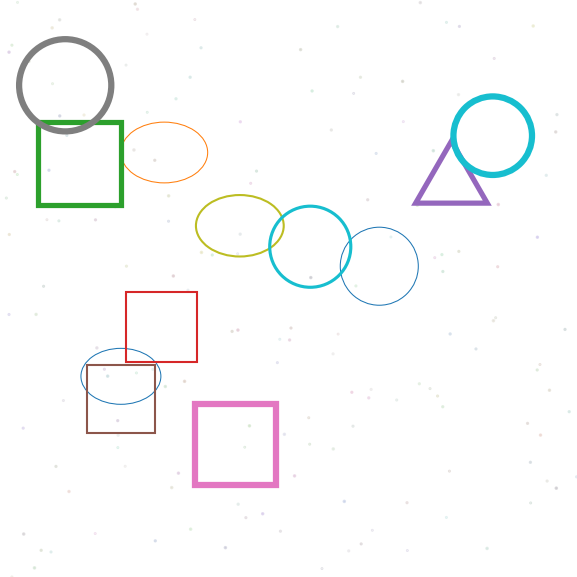[{"shape": "circle", "thickness": 0.5, "radius": 0.34, "center": [0.657, 0.538]}, {"shape": "oval", "thickness": 0.5, "radius": 0.35, "center": [0.209, 0.347]}, {"shape": "oval", "thickness": 0.5, "radius": 0.38, "center": [0.284, 0.735]}, {"shape": "square", "thickness": 2.5, "radius": 0.36, "center": [0.137, 0.717]}, {"shape": "square", "thickness": 1, "radius": 0.3, "center": [0.28, 0.433]}, {"shape": "triangle", "thickness": 2.5, "radius": 0.36, "center": [0.782, 0.683]}, {"shape": "square", "thickness": 1, "radius": 0.29, "center": [0.21, 0.308]}, {"shape": "square", "thickness": 3, "radius": 0.35, "center": [0.408, 0.229]}, {"shape": "circle", "thickness": 3, "radius": 0.4, "center": [0.113, 0.851]}, {"shape": "oval", "thickness": 1, "radius": 0.38, "center": [0.415, 0.608]}, {"shape": "circle", "thickness": 3, "radius": 0.34, "center": [0.853, 0.764]}, {"shape": "circle", "thickness": 1.5, "radius": 0.35, "center": [0.537, 0.572]}]